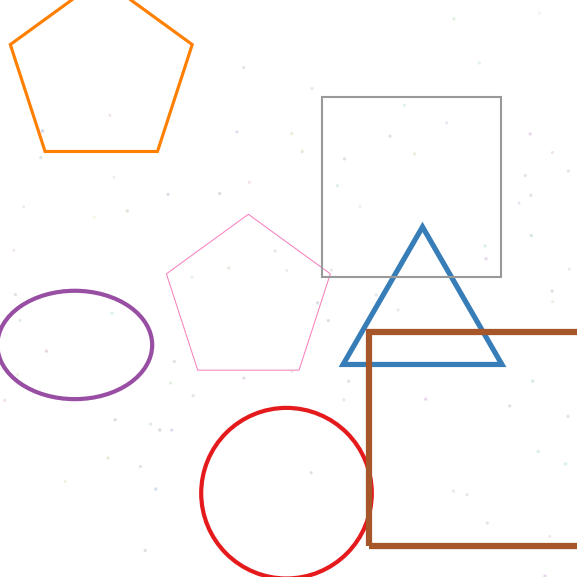[{"shape": "circle", "thickness": 2, "radius": 0.74, "center": [0.496, 0.145]}, {"shape": "triangle", "thickness": 2.5, "radius": 0.79, "center": [0.732, 0.447]}, {"shape": "oval", "thickness": 2, "radius": 0.67, "center": [0.13, 0.402]}, {"shape": "pentagon", "thickness": 1.5, "radius": 0.83, "center": [0.175, 0.871]}, {"shape": "square", "thickness": 3, "radius": 0.93, "center": [0.824, 0.24]}, {"shape": "pentagon", "thickness": 0.5, "radius": 0.75, "center": [0.43, 0.479]}, {"shape": "square", "thickness": 1, "radius": 0.78, "center": [0.712, 0.676]}]